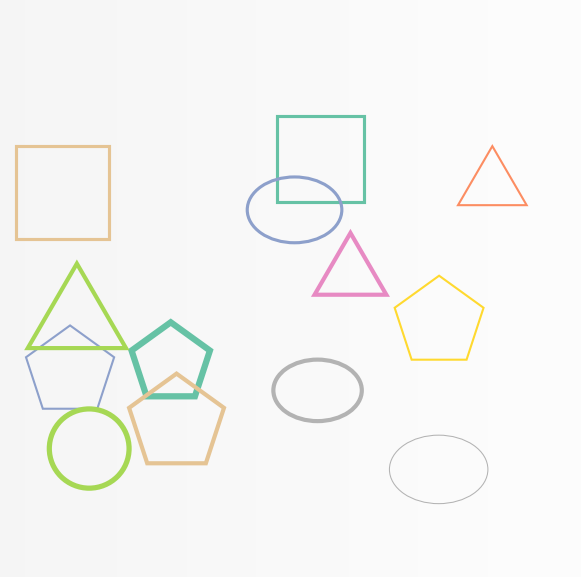[{"shape": "pentagon", "thickness": 3, "radius": 0.35, "center": [0.294, 0.37]}, {"shape": "square", "thickness": 1.5, "radius": 0.37, "center": [0.552, 0.724]}, {"shape": "triangle", "thickness": 1, "radius": 0.34, "center": [0.847, 0.678]}, {"shape": "pentagon", "thickness": 1, "radius": 0.4, "center": [0.121, 0.356]}, {"shape": "oval", "thickness": 1.5, "radius": 0.41, "center": [0.507, 0.636]}, {"shape": "triangle", "thickness": 2, "radius": 0.36, "center": [0.603, 0.524]}, {"shape": "circle", "thickness": 2.5, "radius": 0.34, "center": [0.153, 0.222]}, {"shape": "triangle", "thickness": 2, "radius": 0.49, "center": [0.132, 0.445]}, {"shape": "pentagon", "thickness": 1, "radius": 0.4, "center": [0.755, 0.441]}, {"shape": "pentagon", "thickness": 2, "radius": 0.43, "center": [0.304, 0.266]}, {"shape": "square", "thickness": 1.5, "radius": 0.4, "center": [0.108, 0.666]}, {"shape": "oval", "thickness": 0.5, "radius": 0.42, "center": [0.755, 0.186]}, {"shape": "oval", "thickness": 2, "radius": 0.38, "center": [0.546, 0.323]}]